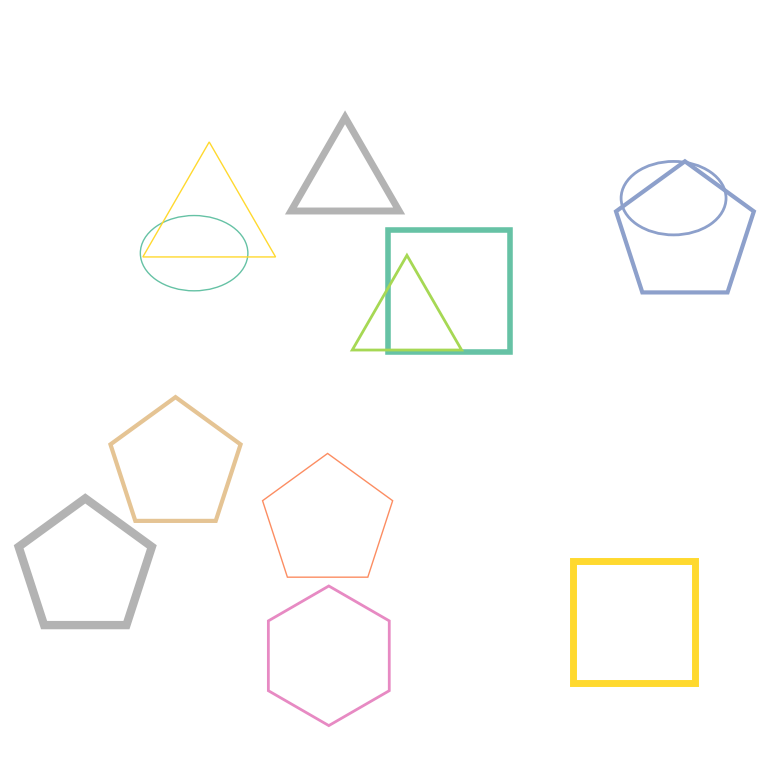[{"shape": "square", "thickness": 2, "radius": 0.39, "center": [0.583, 0.622]}, {"shape": "oval", "thickness": 0.5, "radius": 0.35, "center": [0.252, 0.671]}, {"shape": "pentagon", "thickness": 0.5, "radius": 0.44, "center": [0.425, 0.322]}, {"shape": "oval", "thickness": 1, "radius": 0.34, "center": [0.875, 0.743]}, {"shape": "pentagon", "thickness": 1.5, "radius": 0.47, "center": [0.89, 0.696]}, {"shape": "hexagon", "thickness": 1, "radius": 0.45, "center": [0.427, 0.148]}, {"shape": "triangle", "thickness": 1, "radius": 0.41, "center": [0.528, 0.586]}, {"shape": "triangle", "thickness": 0.5, "radius": 0.5, "center": [0.272, 0.716]}, {"shape": "square", "thickness": 2.5, "radius": 0.4, "center": [0.823, 0.192]}, {"shape": "pentagon", "thickness": 1.5, "radius": 0.44, "center": [0.228, 0.395]}, {"shape": "triangle", "thickness": 2.5, "radius": 0.41, "center": [0.448, 0.767]}, {"shape": "pentagon", "thickness": 3, "radius": 0.45, "center": [0.111, 0.262]}]